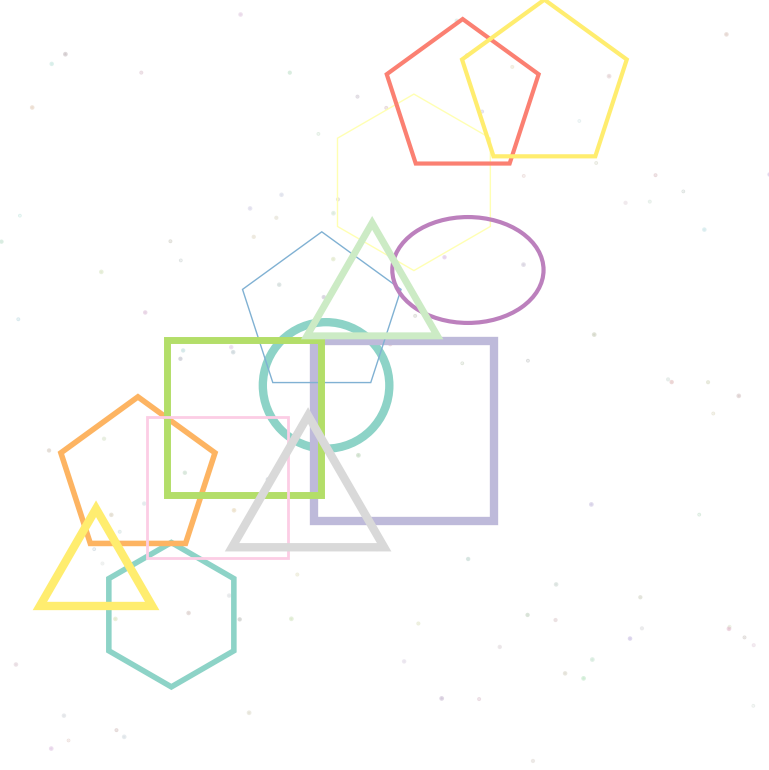[{"shape": "circle", "thickness": 3, "radius": 0.41, "center": [0.423, 0.499]}, {"shape": "hexagon", "thickness": 2, "radius": 0.47, "center": [0.223, 0.202]}, {"shape": "hexagon", "thickness": 0.5, "radius": 0.57, "center": [0.538, 0.763]}, {"shape": "square", "thickness": 3, "radius": 0.58, "center": [0.525, 0.441]}, {"shape": "pentagon", "thickness": 1.5, "radius": 0.52, "center": [0.601, 0.872]}, {"shape": "pentagon", "thickness": 0.5, "radius": 0.54, "center": [0.418, 0.591]}, {"shape": "pentagon", "thickness": 2, "radius": 0.53, "center": [0.179, 0.379]}, {"shape": "square", "thickness": 2.5, "radius": 0.5, "center": [0.317, 0.458]}, {"shape": "square", "thickness": 1, "radius": 0.46, "center": [0.282, 0.367]}, {"shape": "triangle", "thickness": 3, "radius": 0.57, "center": [0.4, 0.346]}, {"shape": "oval", "thickness": 1.5, "radius": 0.49, "center": [0.608, 0.649]}, {"shape": "triangle", "thickness": 2.5, "radius": 0.49, "center": [0.483, 0.613]}, {"shape": "pentagon", "thickness": 1.5, "radius": 0.56, "center": [0.707, 0.888]}, {"shape": "triangle", "thickness": 3, "radius": 0.42, "center": [0.125, 0.255]}]